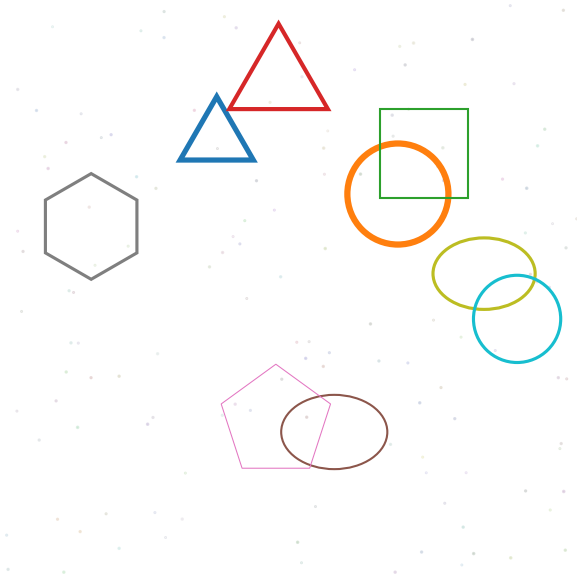[{"shape": "triangle", "thickness": 2.5, "radius": 0.37, "center": [0.375, 0.759]}, {"shape": "circle", "thickness": 3, "radius": 0.44, "center": [0.689, 0.663]}, {"shape": "square", "thickness": 1, "radius": 0.38, "center": [0.734, 0.733]}, {"shape": "triangle", "thickness": 2, "radius": 0.49, "center": [0.482, 0.86]}, {"shape": "oval", "thickness": 1, "radius": 0.46, "center": [0.579, 0.251]}, {"shape": "pentagon", "thickness": 0.5, "radius": 0.5, "center": [0.478, 0.269]}, {"shape": "hexagon", "thickness": 1.5, "radius": 0.46, "center": [0.158, 0.607]}, {"shape": "oval", "thickness": 1.5, "radius": 0.44, "center": [0.838, 0.525]}, {"shape": "circle", "thickness": 1.5, "radius": 0.38, "center": [0.895, 0.447]}]